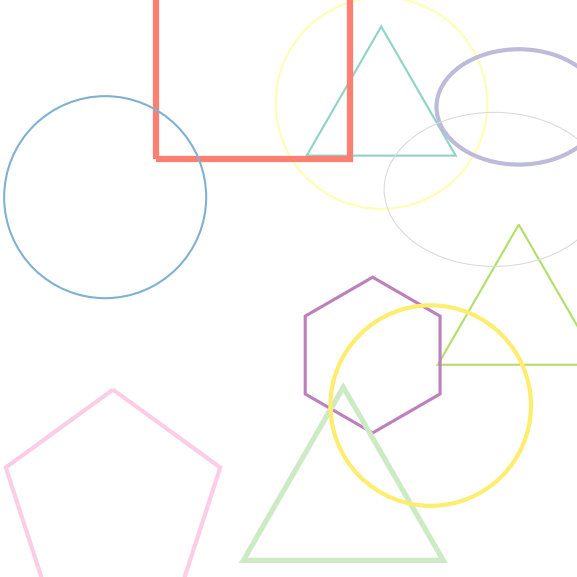[{"shape": "triangle", "thickness": 1, "radius": 0.75, "center": [0.66, 0.804]}, {"shape": "circle", "thickness": 1, "radius": 0.92, "center": [0.661, 0.821]}, {"shape": "oval", "thickness": 2, "radius": 0.71, "center": [0.899, 0.814]}, {"shape": "square", "thickness": 3, "radius": 0.84, "center": [0.438, 0.892]}, {"shape": "circle", "thickness": 1, "radius": 0.87, "center": [0.182, 0.658]}, {"shape": "triangle", "thickness": 1, "radius": 0.81, "center": [0.898, 0.448]}, {"shape": "pentagon", "thickness": 2, "radius": 0.98, "center": [0.196, 0.129]}, {"shape": "oval", "thickness": 0.5, "radius": 0.95, "center": [0.856, 0.671]}, {"shape": "hexagon", "thickness": 1.5, "radius": 0.67, "center": [0.645, 0.384]}, {"shape": "triangle", "thickness": 2.5, "radius": 1.0, "center": [0.594, 0.129]}, {"shape": "circle", "thickness": 2, "radius": 0.87, "center": [0.746, 0.297]}]